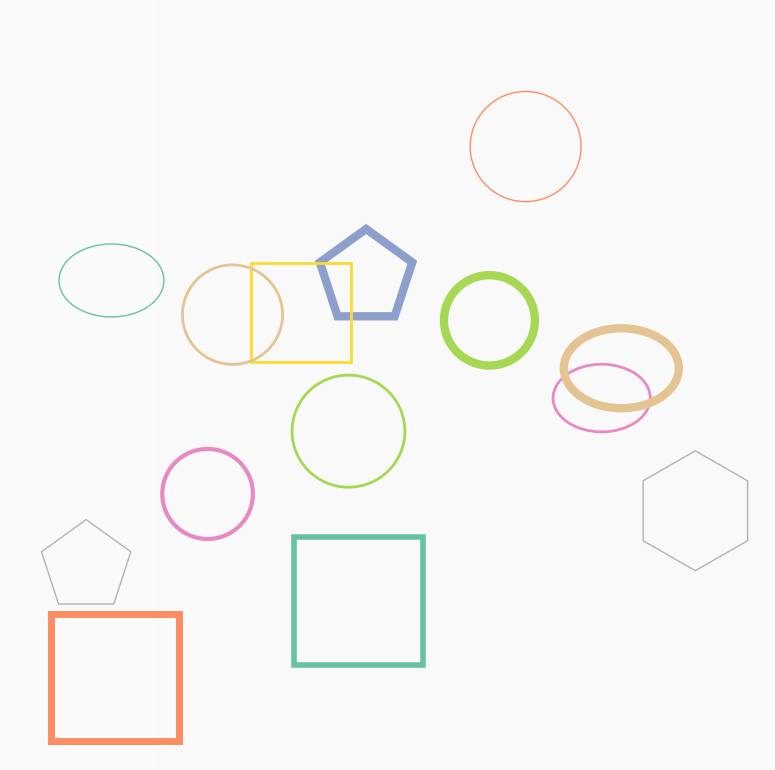[{"shape": "square", "thickness": 2, "radius": 0.42, "center": [0.462, 0.219]}, {"shape": "oval", "thickness": 0.5, "radius": 0.34, "center": [0.144, 0.636]}, {"shape": "circle", "thickness": 0.5, "radius": 0.36, "center": [0.678, 0.81]}, {"shape": "square", "thickness": 2.5, "radius": 0.41, "center": [0.148, 0.12]}, {"shape": "pentagon", "thickness": 3, "radius": 0.31, "center": [0.472, 0.64]}, {"shape": "oval", "thickness": 1, "radius": 0.31, "center": [0.776, 0.483]}, {"shape": "circle", "thickness": 1.5, "radius": 0.29, "center": [0.268, 0.358]}, {"shape": "circle", "thickness": 3, "radius": 0.29, "center": [0.632, 0.584]}, {"shape": "circle", "thickness": 1, "radius": 0.36, "center": [0.45, 0.44]}, {"shape": "square", "thickness": 1, "radius": 0.32, "center": [0.389, 0.594]}, {"shape": "oval", "thickness": 3, "radius": 0.37, "center": [0.802, 0.522]}, {"shape": "circle", "thickness": 1, "radius": 0.32, "center": [0.3, 0.591]}, {"shape": "hexagon", "thickness": 0.5, "radius": 0.39, "center": [0.897, 0.337]}, {"shape": "pentagon", "thickness": 0.5, "radius": 0.3, "center": [0.111, 0.265]}]